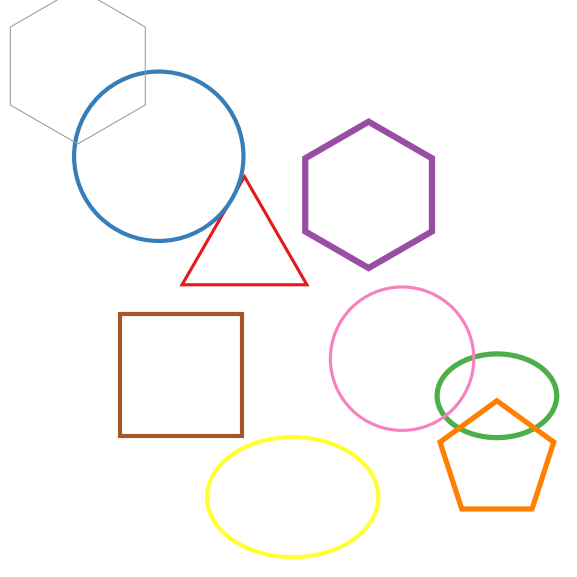[{"shape": "triangle", "thickness": 1.5, "radius": 0.62, "center": [0.423, 0.568]}, {"shape": "circle", "thickness": 2, "radius": 0.73, "center": [0.275, 0.729]}, {"shape": "oval", "thickness": 2.5, "radius": 0.52, "center": [0.86, 0.314]}, {"shape": "hexagon", "thickness": 3, "radius": 0.63, "center": [0.638, 0.662]}, {"shape": "pentagon", "thickness": 2.5, "radius": 0.52, "center": [0.86, 0.202]}, {"shape": "oval", "thickness": 2, "radius": 0.74, "center": [0.507, 0.138]}, {"shape": "square", "thickness": 2, "radius": 0.53, "center": [0.314, 0.35]}, {"shape": "circle", "thickness": 1.5, "radius": 0.62, "center": [0.696, 0.378]}, {"shape": "hexagon", "thickness": 0.5, "radius": 0.67, "center": [0.135, 0.885]}]